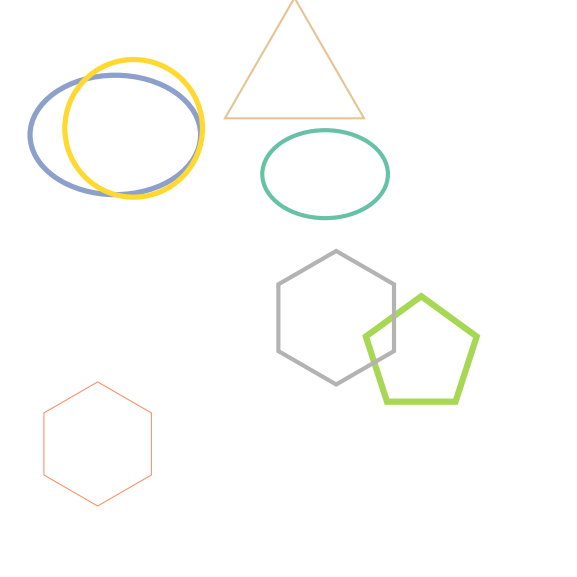[{"shape": "oval", "thickness": 2, "radius": 0.54, "center": [0.563, 0.698]}, {"shape": "hexagon", "thickness": 0.5, "radius": 0.54, "center": [0.169, 0.23]}, {"shape": "oval", "thickness": 2.5, "radius": 0.74, "center": [0.2, 0.765]}, {"shape": "pentagon", "thickness": 3, "radius": 0.5, "center": [0.729, 0.385]}, {"shape": "circle", "thickness": 2.5, "radius": 0.6, "center": [0.231, 0.777]}, {"shape": "triangle", "thickness": 1, "radius": 0.7, "center": [0.51, 0.864]}, {"shape": "hexagon", "thickness": 2, "radius": 0.58, "center": [0.582, 0.449]}]